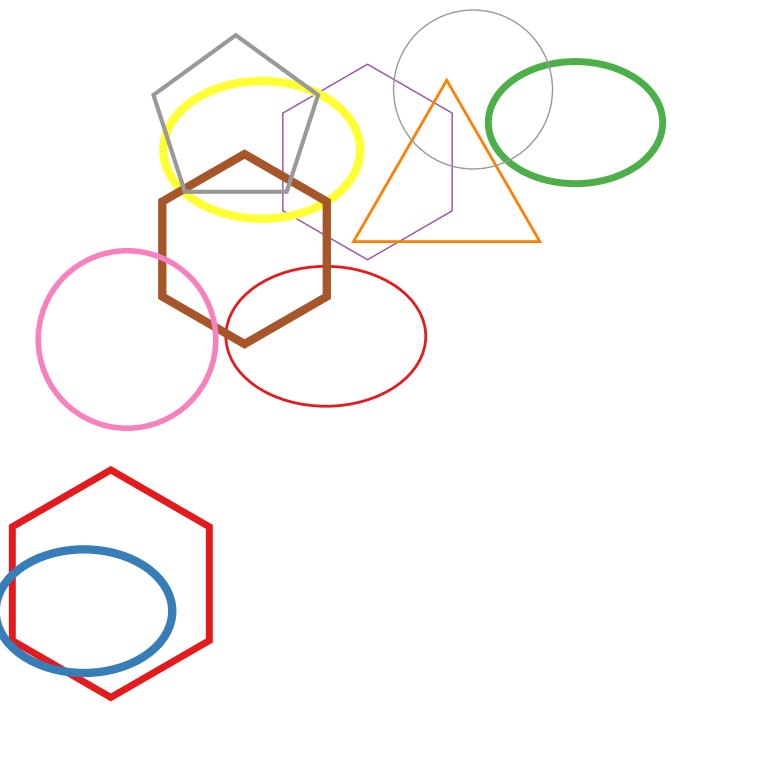[{"shape": "hexagon", "thickness": 2.5, "radius": 0.74, "center": [0.144, 0.242]}, {"shape": "oval", "thickness": 1, "radius": 0.65, "center": [0.423, 0.563]}, {"shape": "oval", "thickness": 3, "radius": 0.57, "center": [0.109, 0.206]}, {"shape": "oval", "thickness": 2.5, "radius": 0.57, "center": [0.747, 0.841]}, {"shape": "hexagon", "thickness": 0.5, "radius": 0.63, "center": [0.477, 0.79]}, {"shape": "triangle", "thickness": 1, "radius": 0.7, "center": [0.58, 0.756]}, {"shape": "oval", "thickness": 3, "radius": 0.64, "center": [0.34, 0.805]}, {"shape": "hexagon", "thickness": 3, "radius": 0.62, "center": [0.318, 0.677]}, {"shape": "circle", "thickness": 2, "radius": 0.58, "center": [0.165, 0.559]}, {"shape": "pentagon", "thickness": 1.5, "radius": 0.56, "center": [0.306, 0.842]}, {"shape": "circle", "thickness": 0.5, "radius": 0.52, "center": [0.614, 0.884]}]